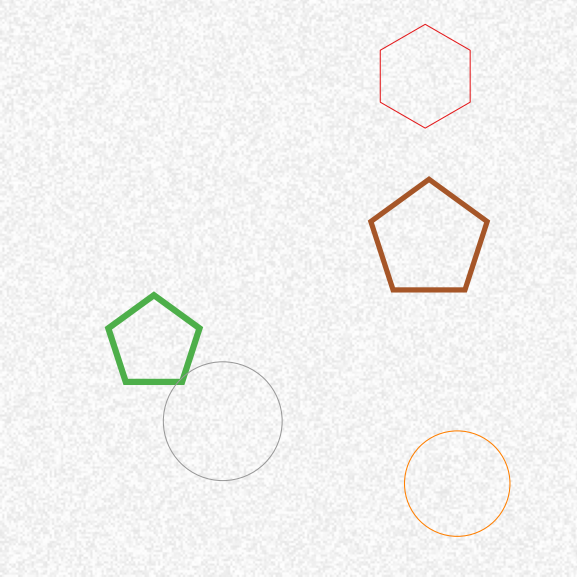[{"shape": "hexagon", "thickness": 0.5, "radius": 0.45, "center": [0.736, 0.867]}, {"shape": "pentagon", "thickness": 3, "radius": 0.41, "center": [0.267, 0.405]}, {"shape": "circle", "thickness": 0.5, "radius": 0.46, "center": [0.792, 0.162]}, {"shape": "pentagon", "thickness": 2.5, "radius": 0.53, "center": [0.743, 0.583]}, {"shape": "circle", "thickness": 0.5, "radius": 0.51, "center": [0.386, 0.27]}]